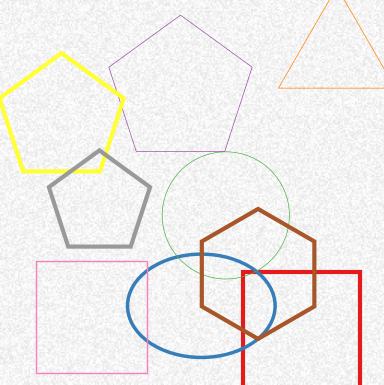[{"shape": "square", "thickness": 3, "radius": 0.76, "center": [0.784, 0.142]}, {"shape": "oval", "thickness": 2.5, "radius": 0.96, "center": [0.523, 0.206]}, {"shape": "circle", "thickness": 0.5, "radius": 0.83, "center": [0.587, 0.441]}, {"shape": "pentagon", "thickness": 0.5, "radius": 0.98, "center": [0.469, 0.765]}, {"shape": "triangle", "thickness": 0.5, "radius": 0.88, "center": [0.875, 0.859]}, {"shape": "pentagon", "thickness": 3, "radius": 0.85, "center": [0.16, 0.692]}, {"shape": "hexagon", "thickness": 3, "radius": 0.84, "center": [0.67, 0.288]}, {"shape": "square", "thickness": 1, "radius": 0.73, "center": [0.238, 0.177]}, {"shape": "pentagon", "thickness": 3, "radius": 0.69, "center": [0.258, 0.471]}]